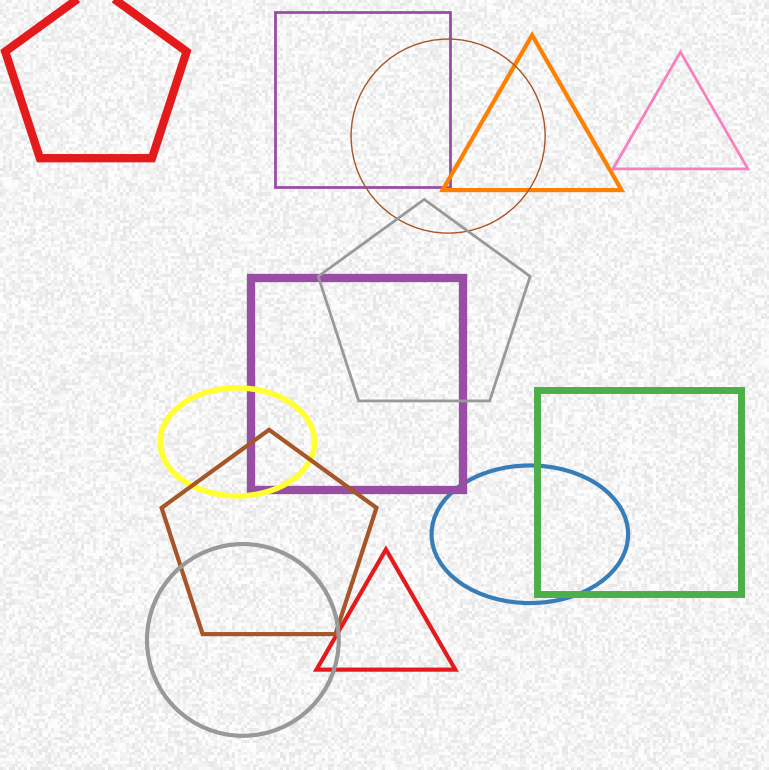[{"shape": "triangle", "thickness": 1.5, "radius": 0.52, "center": [0.501, 0.182]}, {"shape": "pentagon", "thickness": 3, "radius": 0.62, "center": [0.125, 0.895]}, {"shape": "oval", "thickness": 1.5, "radius": 0.64, "center": [0.688, 0.306]}, {"shape": "square", "thickness": 2.5, "radius": 0.66, "center": [0.83, 0.361]}, {"shape": "square", "thickness": 3, "radius": 0.69, "center": [0.463, 0.501]}, {"shape": "square", "thickness": 1, "radius": 0.57, "center": [0.471, 0.87]}, {"shape": "triangle", "thickness": 1.5, "radius": 0.67, "center": [0.691, 0.82]}, {"shape": "oval", "thickness": 2, "radius": 0.5, "center": [0.308, 0.426]}, {"shape": "circle", "thickness": 0.5, "radius": 0.63, "center": [0.582, 0.823]}, {"shape": "pentagon", "thickness": 1.5, "radius": 0.73, "center": [0.349, 0.295]}, {"shape": "triangle", "thickness": 1, "radius": 0.51, "center": [0.884, 0.831]}, {"shape": "pentagon", "thickness": 1, "radius": 0.72, "center": [0.551, 0.596]}, {"shape": "circle", "thickness": 1.5, "radius": 0.62, "center": [0.315, 0.169]}]